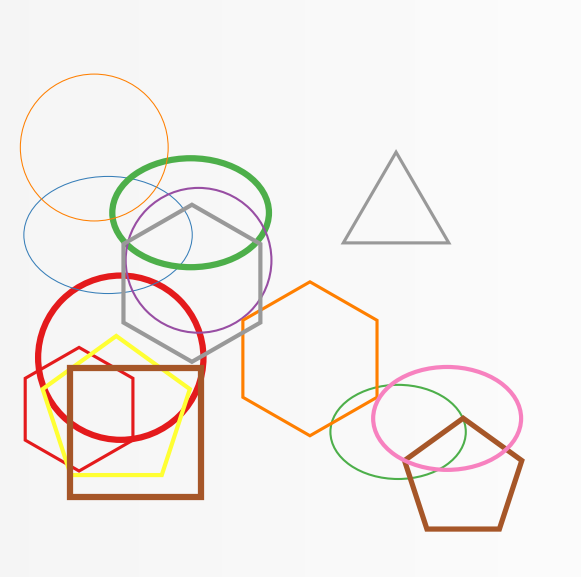[{"shape": "hexagon", "thickness": 1.5, "radius": 0.53, "center": [0.136, 0.291]}, {"shape": "circle", "thickness": 3, "radius": 0.71, "center": [0.208, 0.38]}, {"shape": "oval", "thickness": 0.5, "radius": 0.72, "center": [0.186, 0.592]}, {"shape": "oval", "thickness": 1, "radius": 0.58, "center": [0.685, 0.251]}, {"shape": "oval", "thickness": 3, "radius": 0.67, "center": [0.328, 0.631]}, {"shape": "circle", "thickness": 1, "radius": 0.63, "center": [0.342, 0.548]}, {"shape": "circle", "thickness": 0.5, "radius": 0.64, "center": [0.162, 0.744]}, {"shape": "hexagon", "thickness": 1.5, "radius": 0.67, "center": [0.533, 0.378]}, {"shape": "pentagon", "thickness": 2, "radius": 0.67, "center": [0.2, 0.284]}, {"shape": "square", "thickness": 3, "radius": 0.56, "center": [0.233, 0.25]}, {"shape": "pentagon", "thickness": 2.5, "radius": 0.53, "center": [0.797, 0.169]}, {"shape": "oval", "thickness": 2, "radius": 0.64, "center": [0.769, 0.275]}, {"shape": "hexagon", "thickness": 2, "radius": 0.68, "center": [0.33, 0.509]}, {"shape": "triangle", "thickness": 1.5, "radius": 0.52, "center": [0.681, 0.631]}]